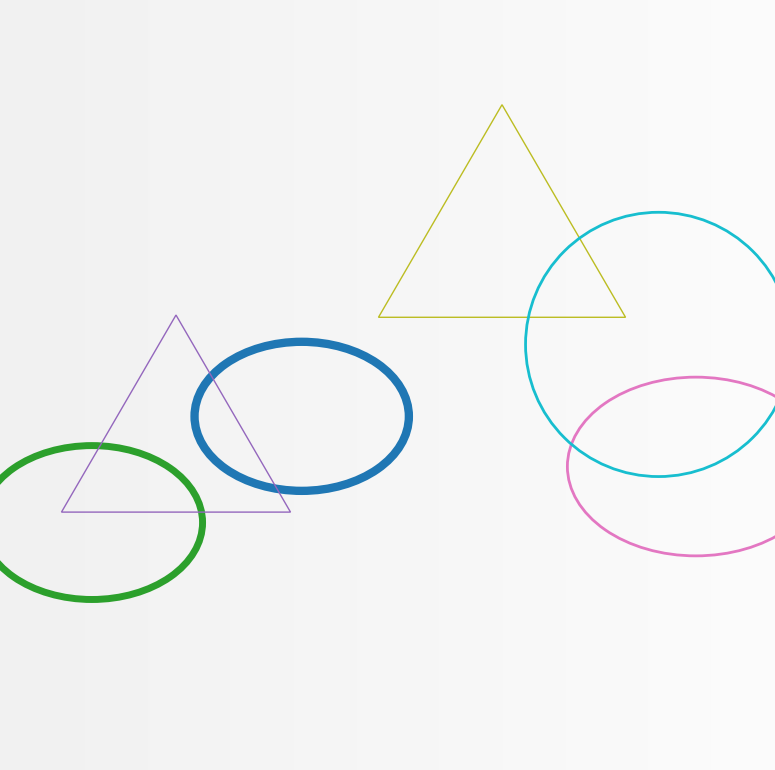[{"shape": "oval", "thickness": 3, "radius": 0.69, "center": [0.389, 0.459]}, {"shape": "oval", "thickness": 2.5, "radius": 0.71, "center": [0.119, 0.321]}, {"shape": "triangle", "thickness": 0.5, "radius": 0.85, "center": [0.227, 0.42]}, {"shape": "oval", "thickness": 1, "radius": 0.83, "center": [0.898, 0.394]}, {"shape": "triangle", "thickness": 0.5, "radius": 0.92, "center": [0.648, 0.68]}, {"shape": "circle", "thickness": 1, "radius": 0.86, "center": [0.85, 0.553]}]